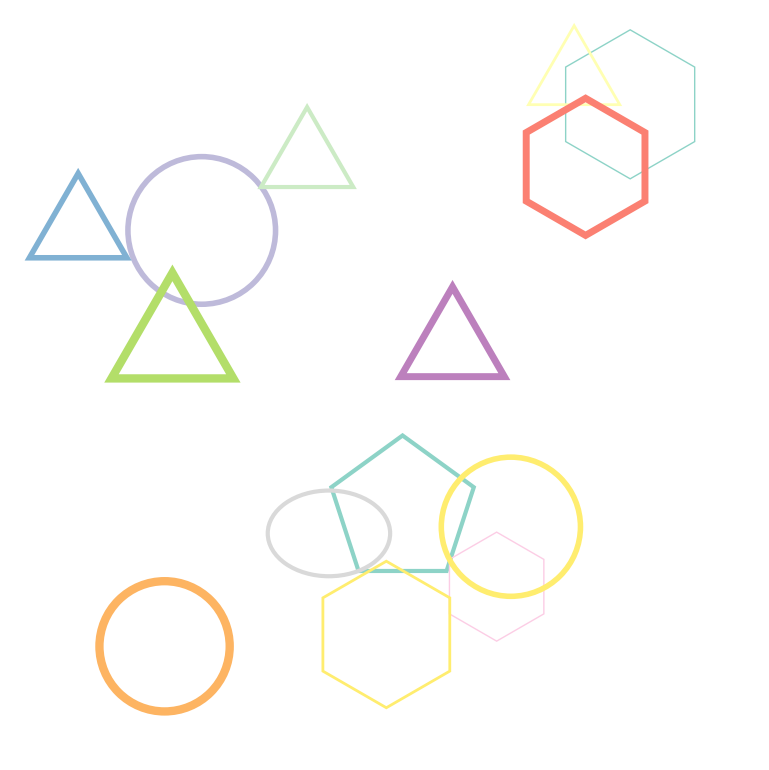[{"shape": "pentagon", "thickness": 1.5, "radius": 0.49, "center": [0.523, 0.337]}, {"shape": "hexagon", "thickness": 0.5, "radius": 0.48, "center": [0.818, 0.865]}, {"shape": "triangle", "thickness": 1, "radius": 0.34, "center": [0.746, 0.898]}, {"shape": "circle", "thickness": 2, "radius": 0.48, "center": [0.262, 0.701]}, {"shape": "hexagon", "thickness": 2.5, "radius": 0.45, "center": [0.761, 0.783]}, {"shape": "triangle", "thickness": 2, "radius": 0.37, "center": [0.102, 0.702]}, {"shape": "circle", "thickness": 3, "radius": 0.42, "center": [0.214, 0.161]}, {"shape": "triangle", "thickness": 3, "radius": 0.46, "center": [0.224, 0.554]}, {"shape": "hexagon", "thickness": 0.5, "radius": 0.35, "center": [0.645, 0.238]}, {"shape": "oval", "thickness": 1.5, "radius": 0.4, "center": [0.427, 0.307]}, {"shape": "triangle", "thickness": 2.5, "radius": 0.39, "center": [0.588, 0.55]}, {"shape": "triangle", "thickness": 1.5, "radius": 0.35, "center": [0.399, 0.792]}, {"shape": "hexagon", "thickness": 1, "radius": 0.48, "center": [0.502, 0.176]}, {"shape": "circle", "thickness": 2, "radius": 0.45, "center": [0.663, 0.316]}]